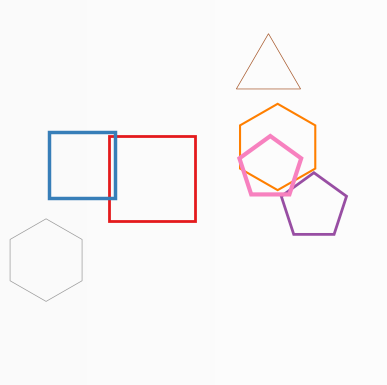[{"shape": "square", "thickness": 2, "radius": 0.55, "center": [0.393, 0.537]}, {"shape": "square", "thickness": 2.5, "radius": 0.43, "center": [0.21, 0.571]}, {"shape": "pentagon", "thickness": 2, "radius": 0.44, "center": [0.81, 0.463]}, {"shape": "hexagon", "thickness": 1.5, "radius": 0.56, "center": [0.717, 0.618]}, {"shape": "triangle", "thickness": 0.5, "radius": 0.48, "center": [0.693, 0.817]}, {"shape": "pentagon", "thickness": 3, "radius": 0.42, "center": [0.698, 0.563]}, {"shape": "hexagon", "thickness": 0.5, "radius": 0.54, "center": [0.119, 0.324]}]